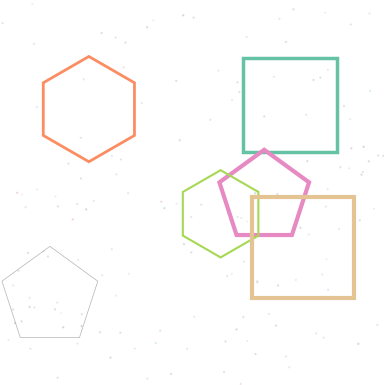[{"shape": "square", "thickness": 2.5, "radius": 0.61, "center": [0.753, 0.727]}, {"shape": "hexagon", "thickness": 2, "radius": 0.68, "center": [0.231, 0.717]}, {"shape": "pentagon", "thickness": 3, "radius": 0.61, "center": [0.686, 0.489]}, {"shape": "hexagon", "thickness": 1.5, "radius": 0.57, "center": [0.573, 0.445]}, {"shape": "square", "thickness": 3, "radius": 0.66, "center": [0.787, 0.357]}, {"shape": "pentagon", "thickness": 0.5, "radius": 0.65, "center": [0.13, 0.229]}]